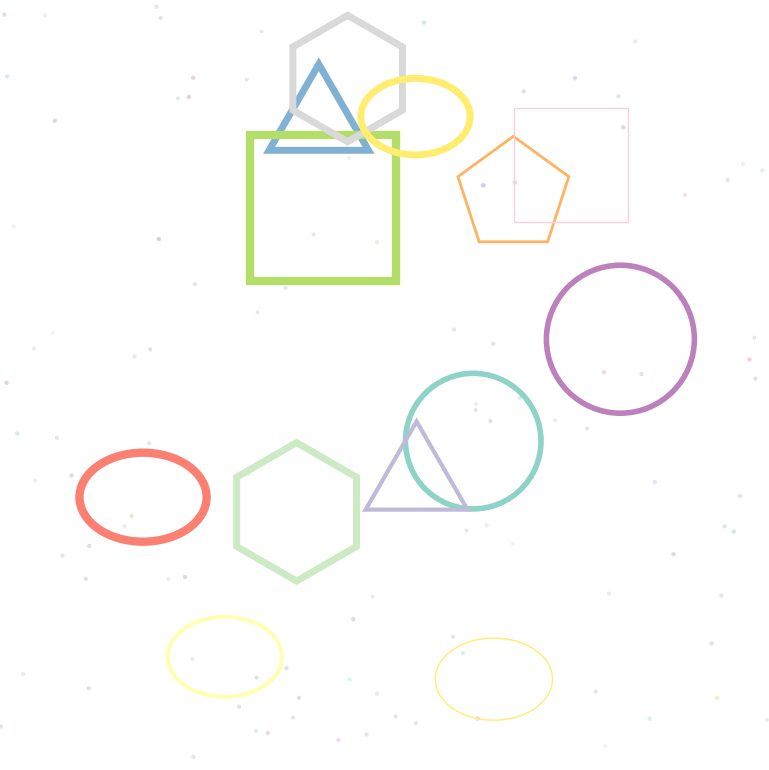[{"shape": "circle", "thickness": 2, "radius": 0.44, "center": [0.615, 0.427]}, {"shape": "oval", "thickness": 1.5, "radius": 0.37, "center": [0.292, 0.147]}, {"shape": "triangle", "thickness": 1.5, "radius": 0.38, "center": [0.541, 0.376]}, {"shape": "oval", "thickness": 3, "radius": 0.41, "center": [0.186, 0.354]}, {"shape": "triangle", "thickness": 2.5, "radius": 0.37, "center": [0.414, 0.842]}, {"shape": "pentagon", "thickness": 1, "radius": 0.38, "center": [0.667, 0.747]}, {"shape": "square", "thickness": 3, "radius": 0.47, "center": [0.419, 0.73]}, {"shape": "square", "thickness": 0.5, "radius": 0.37, "center": [0.741, 0.786]}, {"shape": "hexagon", "thickness": 2.5, "radius": 0.41, "center": [0.452, 0.898]}, {"shape": "circle", "thickness": 2, "radius": 0.48, "center": [0.806, 0.559]}, {"shape": "hexagon", "thickness": 2.5, "radius": 0.45, "center": [0.385, 0.335]}, {"shape": "oval", "thickness": 2.5, "radius": 0.35, "center": [0.54, 0.849]}, {"shape": "oval", "thickness": 0.5, "radius": 0.38, "center": [0.641, 0.118]}]